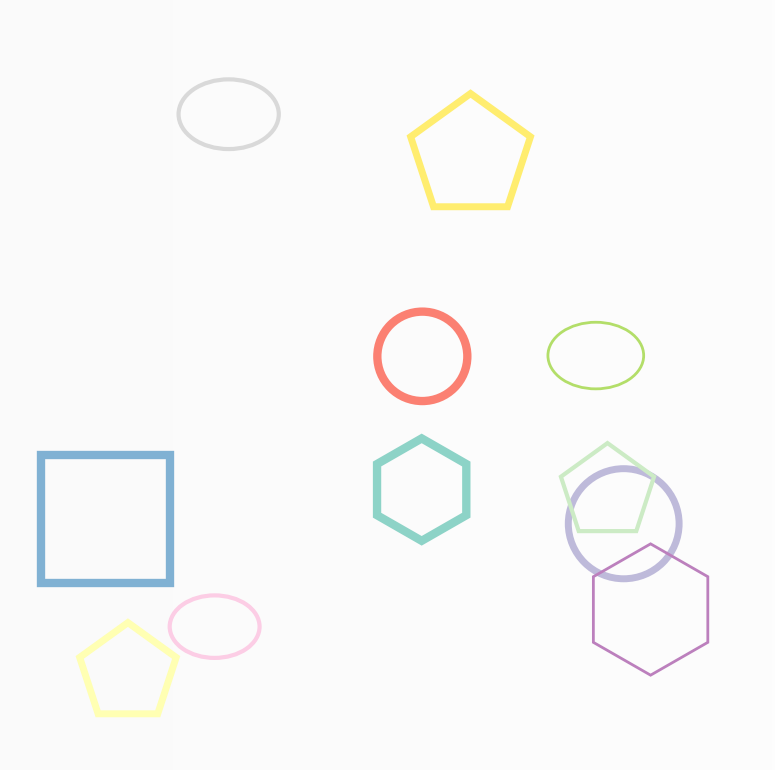[{"shape": "hexagon", "thickness": 3, "radius": 0.33, "center": [0.544, 0.364]}, {"shape": "pentagon", "thickness": 2.5, "radius": 0.33, "center": [0.165, 0.126]}, {"shape": "circle", "thickness": 2.5, "radius": 0.36, "center": [0.805, 0.32]}, {"shape": "circle", "thickness": 3, "radius": 0.29, "center": [0.545, 0.537]}, {"shape": "square", "thickness": 3, "radius": 0.42, "center": [0.136, 0.326]}, {"shape": "oval", "thickness": 1, "radius": 0.31, "center": [0.769, 0.538]}, {"shape": "oval", "thickness": 1.5, "radius": 0.29, "center": [0.277, 0.186]}, {"shape": "oval", "thickness": 1.5, "radius": 0.32, "center": [0.295, 0.852]}, {"shape": "hexagon", "thickness": 1, "radius": 0.43, "center": [0.839, 0.208]}, {"shape": "pentagon", "thickness": 1.5, "radius": 0.32, "center": [0.784, 0.361]}, {"shape": "pentagon", "thickness": 2.5, "radius": 0.41, "center": [0.607, 0.797]}]